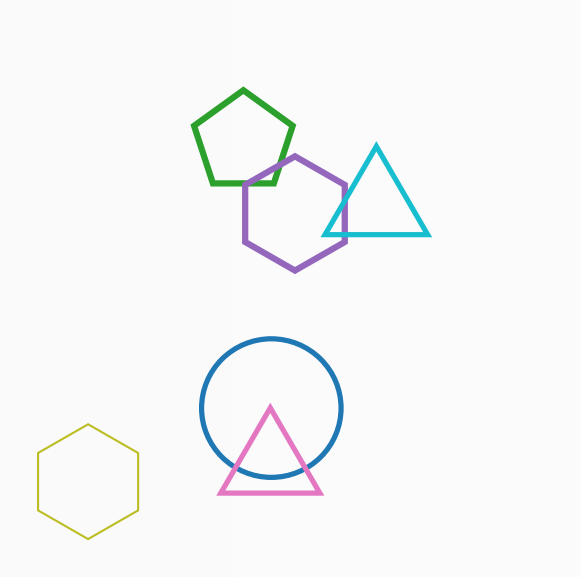[{"shape": "circle", "thickness": 2.5, "radius": 0.6, "center": [0.467, 0.292]}, {"shape": "pentagon", "thickness": 3, "radius": 0.45, "center": [0.419, 0.754]}, {"shape": "hexagon", "thickness": 3, "radius": 0.49, "center": [0.507, 0.63]}, {"shape": "triangle", "thickness": 2.5, "radius": 0.49, "center": [0.465, 0.194]}, {"shape": "hexagon", "thickness": 1, "radius": 0.5, "center": [0.152, 0.165]}, {"shape": "triangle", "thickness": 2.5, "radius": 0.51, "center": [0.647, 0.644]}]